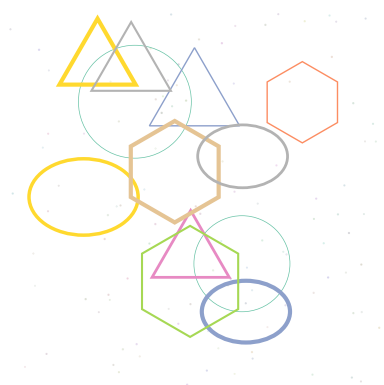[{"shape": "circle", "thickness": 0.5, "radius": 0.73, "center": [0.35, 0.736]}, {"shape": "circle", "thickness": 0.5, "radius": 0.62, "center": [0.628, 0.315]}, {"shape": "hexagon", "thickness": 1, "radius": 0.53, "center": [0.785, 0.734]}, {"shape": "triangle", "thickness": 1, "radius": 0.68, "center": [0.505, 0.741]}, {"shape": "oval", "thickness": 3, "radius": 0.57, "center": [0.639, 0.191]}, {"shape": "triangle", "thickness": 2, "radius": 0.58, "center": [0.495, 0.338]}, {"shape": "hexagon", "thickness": 1.5, "radius": 0.72, "center": [0.494, 0.269]}, {"shape": "oval", "thickness": 2.5, "radius": 0.71, "center": [0.217, 0.488]}, {"shape": "triangle", "thickness": 3, "radius": 0.57, "center": [0.253, 0.837]}, {"shape": "hexagon", "thickness": 3, "radius": 0.66, "center": [0.454, 0.554]}, {"shape": "oval", "thickness": 2, "radius": 0.58, "center": [0.63, 0.594]}, {"shape": "triangle", "thickness": 1.5, "radius": 0.6, "center": [0.341, 0.824]}]